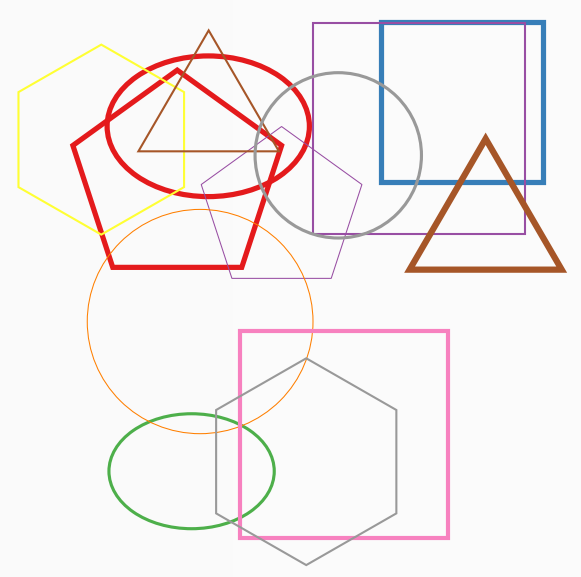[{"shape": "oval", "thickness": 2.5, "radius": 0.87, "center": [0.358, 0.78]}, {"shape": "pentagon", "thickness": 2.5, "radius": 0.94, "center": [0.305, 0.689]}, {"shape": "square", "thickness": 2.5, "radius": 0.69, "center": [0.795, 0.822]}, {"shape": "oval", "thickness": 1.5, "radius": 0.71, "center": [0.33, 0.183]}, {"shape": "pentagon", "thickness": 0.5, "radius": 0.73, "center": [0.484, 0.635]}, {"shape": "square", "thickness": 1, "radius": 0.91, "center": [0.72, 0.776]}, {"shape": "circle", "thickness": 0.5, "radius": 0.97, "center": [0.344, 0.442]}, {"shape": "hexagon", "thickness": 1, "radius": 0.82, "center": [0.174, 0.757]}, {"shape": "triangle", "thickness": 1, "radius": 0.7, "center": [0.359, 0.807]}, {"shape": "triangle", "thickness": 3, "radius": 0.76, "center": [0.836, 0.608]}, {"shape": "square", "thickness": 2, "radius": 0.9, "center": [0.592, 0.247]}, {"shape": "hexagon", "thickness": 1, "radius": 0.9, "center": [0.527, 0.2]}, {"shape": "circle", "thickness": 1.5, "radius": 0.72, "center": [0.582, 0.73]}]